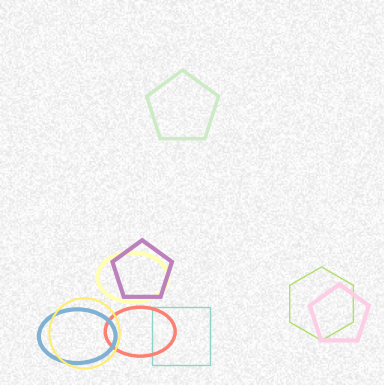[{"shape": "square", "thickness": 1, "radius": 0.37, "center": [0.47, 0.127]}, {"shape": "oval", "thickness": 3, "radius": 0.46, "center": [0.345, 0.28]}, {"shape": "oval", "thickness": 2.5, "radius": 0.45, "center": [0.364, 0.139]}, {"shape": "oval", "thickness": 3, "radius": 0.5, "center": [0.201, 0.127]}, {"shape": "hexagon", "thickness": 1, "radius": 0.48, "center": [0.835, 0.211]}, {"shape": "pentagon", "thickness": 3, "radius": 0.4, "center": [0.881, 0.181]}, {"shape": "pentagon", "thickness": 3, "radius": 0.41, "center": [0.369, 0.295]}, {"shape": "pentagon", "thickness": 2.5, "radius": 0.49, "center": [0.474, 0.719]}, {"shape": "circle", "thickness": 1.5, "radius": 0.46, "center": [0.22, 0.134]}]